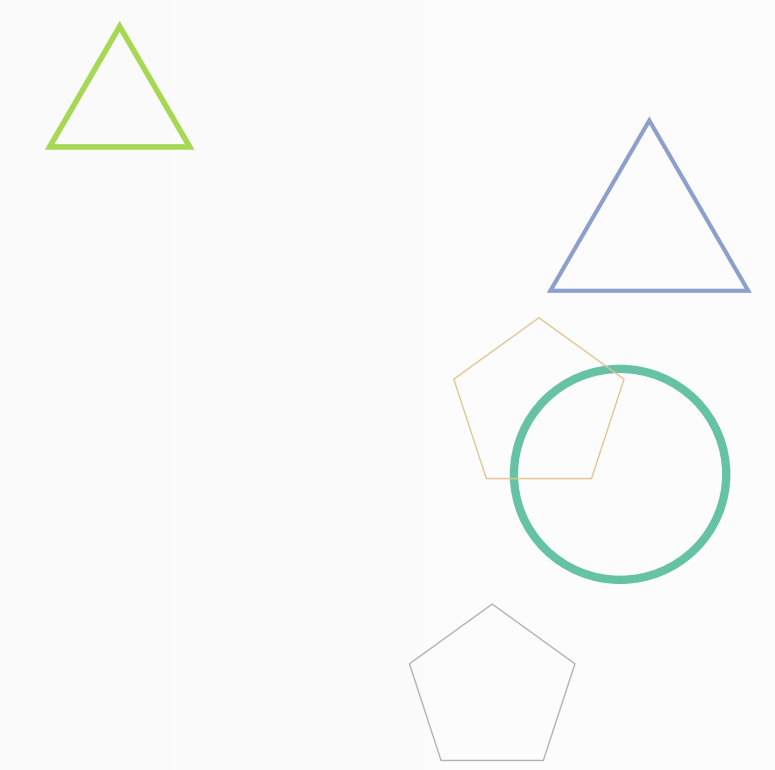[{"shape": "circle", "thickness": 3, "radius": 0.68, "center": [0.8, 0.384]}, {"shape": "triangle", "thickness": 1.5, "radius": 0.74, "center": [0.838, 0.696]}, {"shape": "triangle", "thickness": 2, "radius": 0.52, "center": [0.154, 0.861]}, {"shape": "pentagon", "thickness": 0.5, "radius": 0.58, "center": [0.695, 0.472]}, {"shape": "pentagon", "thickness": 0.5, "radius": 0.56, "center": [0.635, 0.103]}]